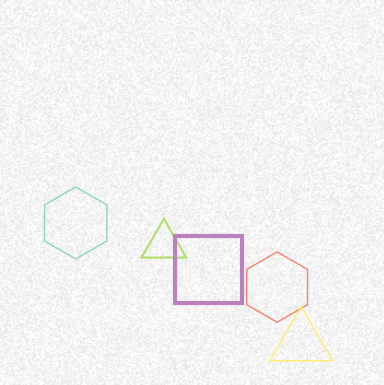[{"shape": "hexagon", "thickness": 1, "radius": 0.47, "center": [0.197, 0.421]}, {"shape": "hexagon", "thickness": 1, "radius": 0.46, "center": [0.72, 0.254]}, {"shape": "triangle", "thickness": 1.5, "radius": 0.34, "center": [0.426, 0.365]}, {"shape": "square", "thickness": 3, "radius": 0.44, "center": [0.542, 0.3]}, {"shape": "triangle", "thickness": 1, "radius": 0.47, "center": [0.782, 0.11]}]